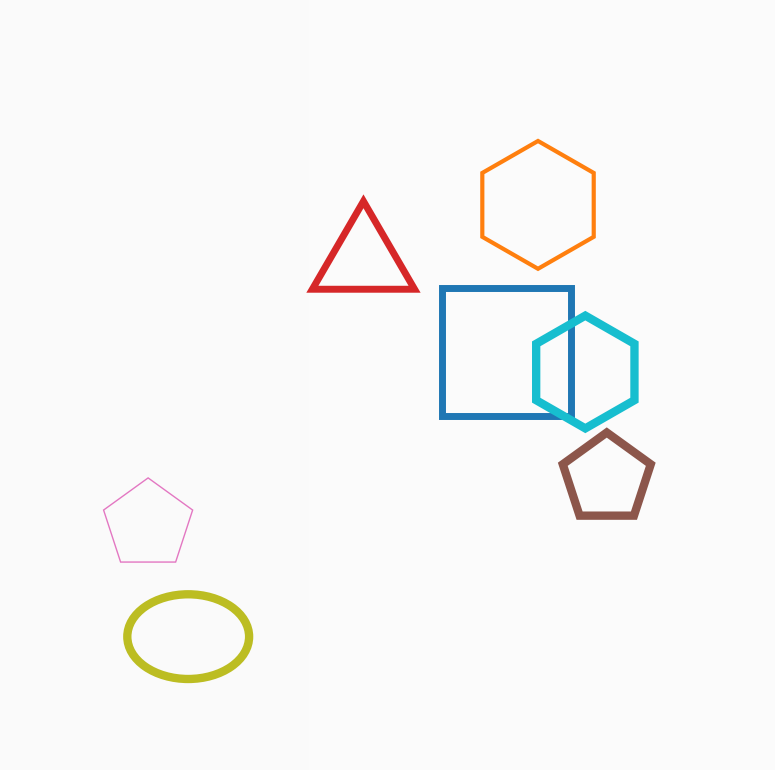[{"shape": "square", "thickness": 2.5, "radius": 0.42, "center": [0.654, 0.543]}, {"shape": "hexagon", "thickness": 1.5, "radius": 0.41, "center": [0.694, 0.734]}, {"shape": "triangle", "thickness": 2.5, "radius": 0.38, "center": [0.469, 0.662]}, {"shape": "pentagon", "thickness": 3, "radius": 0.3, "center": [0.783, 0.379]}, {"shape": "pentagon", "thickness": 0.5, "radius": 0.3, "center": [0.191, 0.319]}, {"shape": "oval", "thickness": 3, "radius": 0.39, "center": [0.243, 0.173]}, {"shape": "hexagon", "thickness": 3, "radius": 0.37, "center": [0.755, 0.517]}]